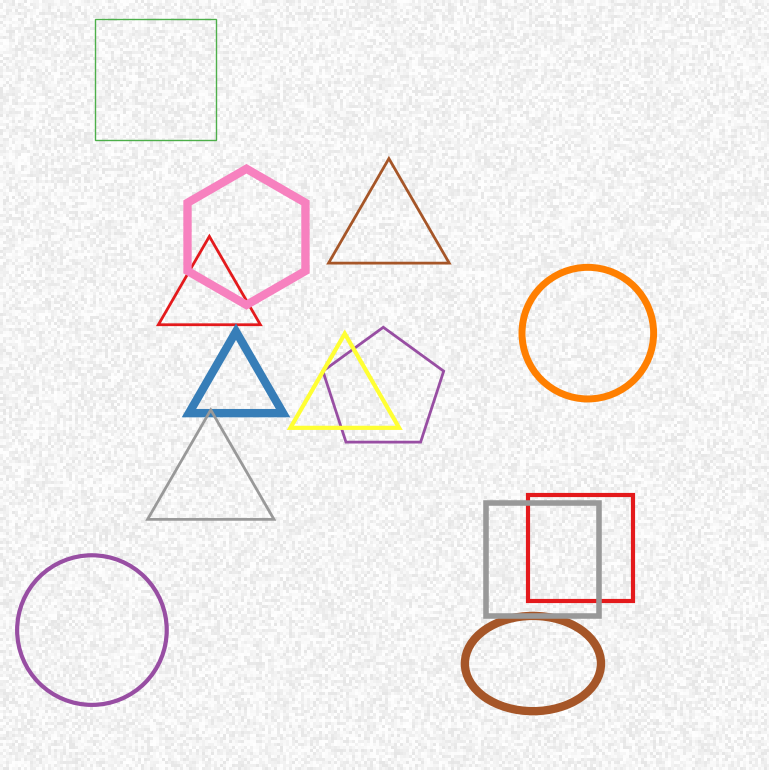[{"shape": "square", "thickness": 1.5, "radius": 0.34, "center": [0.754, 0.288]}, {"shape": "triangle", "thickness": 1, "radius": 0.38, "center": [0.272, 0.617]}, {"shape": "triangle", "thickness": 3, "radius": 0.35, "center": [0.306, 0.499]}, {"shape": "square", "thickness": 0.5, "radius": 0.39, "center": [0.202, 0.897]}, {"shape": "pentagon", "thickness": 1, "radius": 0.41, "center": [0.498, 0.493]}, {"shape": "circle", "thickness": 1.5, "radius": 0.49, "center": [0.119, 0.182]}, {"shape": "circle", "thickness": 2.5, "radius": 0.43, "center": [0.763, 0.567]}, {"shape": "triangle", "thickness": 1.5, "radius": 0.41, "center": [0.448, 0.485]}, {"shape": "triangle", "thickness": 1, "radius": 0.45, "center": [0.505, 0.704]}, {"shape": "oval", "thickness": 3, "radius": 0.44, "center": [0.692, 0.138]}, {"shape": "hexagon", "thickness": 3, "radius": 0.44, "center": [0.32, 0.692]}, {"shape": "square", "thickness": 2, "radius": 0.37, "center": [0.705, 0.273]}, {"shape": "triangle", "thickness": 1, "radius": 0.47, "center": [0.274, 0.373]}]